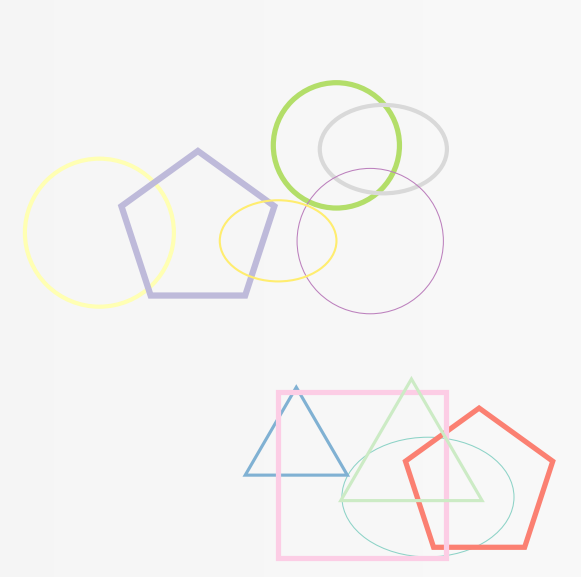[{"shape": "oval", "thickness": 0.5, "radius": 0.74, "center": [0.736, 0.138]}, {"shape": "circle", "thickness": 2, "radius": 0.64, "center": [0.171, 0.596]}, {"shape": "pentagon", "thickness": 3, "radius": 0.69, "center": [0.34, 0.599]}, {"shape": "pentagon", "thickness": 2.5, "radius": 0.67, "center": [0.824, 0.159]}, {"shape": "triangle", "thickness": 1.5, "radius": 0.51, "center": [0.51, 0.227]}, {"shape": "circle", "thickness": 2.5, "radius": 0.54, "center": [0.579, 0.747]}, {"shape": "square", "thickness": 2.5, "radius": 0.72, "center": [0.623, 0.177]}, {"shape": "oval", "thickness": 2, "radius": 0.55, "center": [0.66, 0.741]}, {"shape": "circle", "thickness": 0.5, "radius": 0.63, "center": [0.637, 0.582]}, {"shape": "triangle", "thickness": 1.5, "radius": 0.7, "center": [0.708, 0.202]}, {"shape": "oval", "thickness": 1, "radius": 0.5, "center": [0.478, 0.582]}]